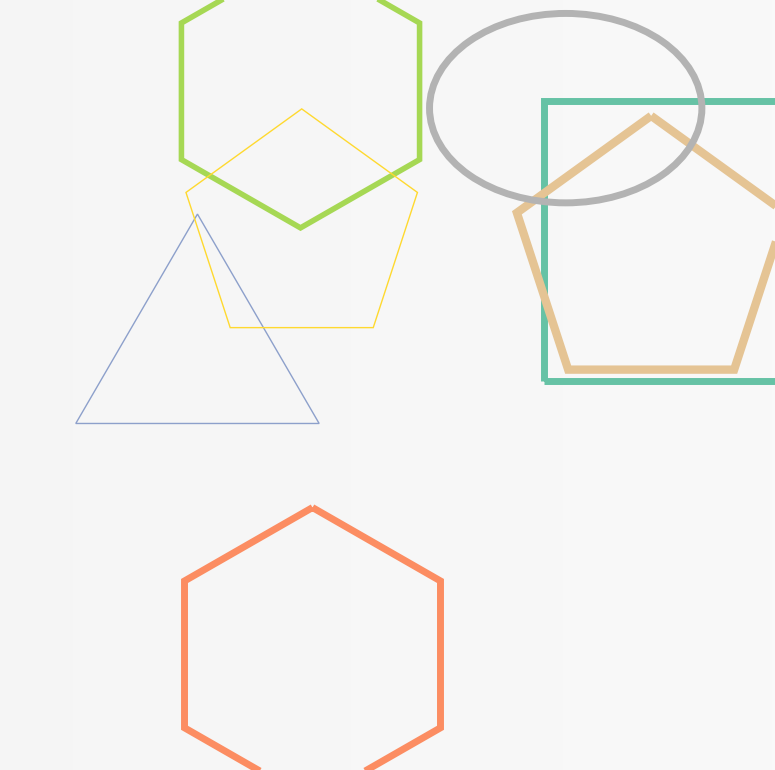[{"shape": "square", "thickness": 2.5, "radius": 0.91, "center": [0.883, 0.687]}, {"shape": "hexagon", "thickness": 2.5, "radius": 0.95, "center": [0.403, 0.15]}, {"shape": "triangle", "thickness": 0.5, "radius": 0.91, "center": [0.255, 0.541]}, {"shape": "hexagon", "thickness": 2, "radius": 0.89, "center": [0.388, 0.881]}, {"shape": "pentagon", "thickness": 0.5, "radius": 0.79, "center": [0.389, 0.702]}, {"shape": "pentagon", "thickness": 3, "radius": 0.91, "center": [0.84, 0.667]}, {"shape": "oval", "thickness": 2.5, "radius": 0.88, "center": [0.73, 0.86]}]